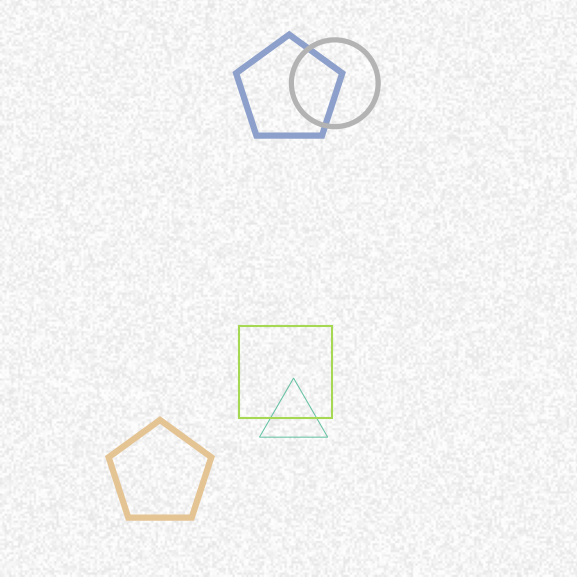[{"shape": "triangle", "thickness": 0.5, "radius": 0.34, "center": [0.508, 0.276]}, {"shape": "pentagon", "thickness": 3, "radius": 0.48, "center": [0.501, 0.843]}, {"shape": "square", "thickness": 1, "radius": 0.4, "center": [0.495, 0.355]}, {"shape": "pentagon", "thickness": 3, "radius": 0.47, "center": [0.277, 0.178]}, {"shape": "circle", "thickness": 2.5, "radius": 0.38, "center": [0.58, 0.855]}]